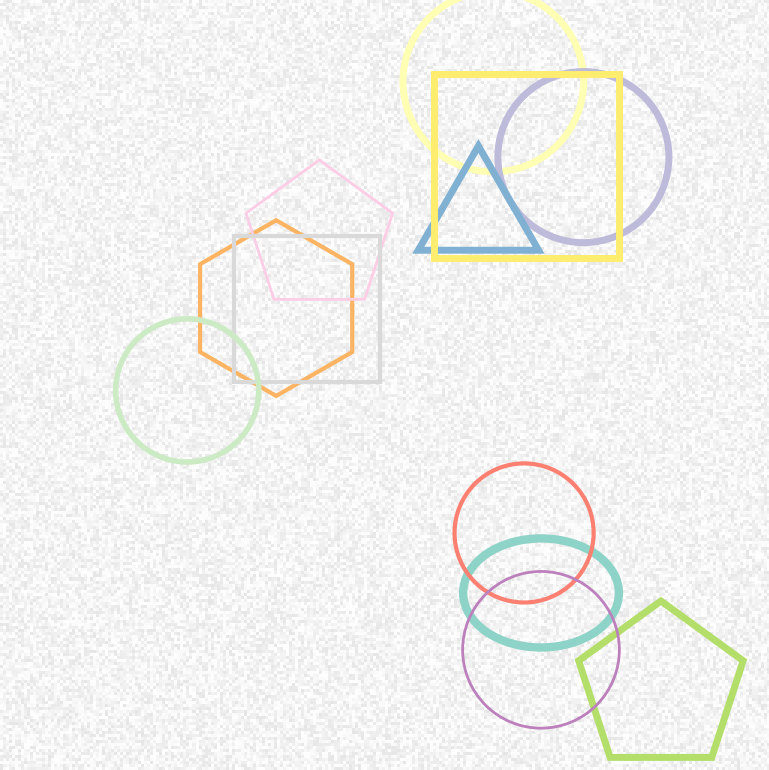[{"shape": "oval", "thickness": 3, "radius": 0.51, "center": [0.703, 0.23]}, {"shape": "circle", "thickness": 2.5, "radius": 0.59, "center": [0.641, 0.894]}, {"shape": "circle", "thickness": 2.5, "radius": 0.56, "center": [0.758, 0.796]}, {"shape": "circle", "thickness": 1.5, "radius": 0.45, "center": [0.681, 0.308]}, {"shape": "triangle", "thickness": 2.5, "radius": 0.45, "center": [0.621, 0.72]}, {"shape": "hexagon", "thickness": 1.5, "radius": 0.57, "center": [0.359, 0.6]}, {"shape": "pentagon", "thickness": 2.5, "radius": 0.56, "center": [0.858, 0.107]}, {"shape": "pentagon", "thickness": 1, "radius": 0.5, "center": [0.415, 0.692]}, {"shape": "square", "thickness": 1.5, "radius": 0.48, "center": [0.399, 0.599]}, {"shape": "circle", "thickness": 1, "radius": 0.51, "center": [0.703, 0.156]}, {"shape": "circle", "thickness": 2, "radius": 0.46, "center": [0.243, 0.493]}, {"shape": "square", "thickness": 2.5, "radius": 0.6, "center": [0.684, 0.784]}]